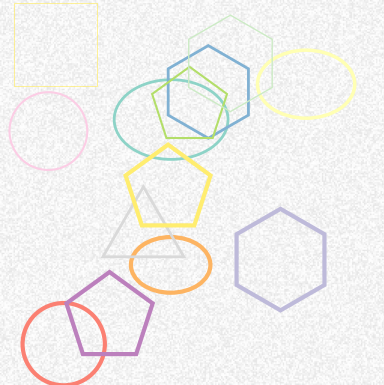[{"shape": "oval", "thickness": 2, "radius": 0.74, "center": [0.444, 0.69]}, {"shape": "oval", "thickness": 2.5, "radius": 0.63, "center": [0.795, 0.781]}, {"shape": "hexagon", "thickness": 3, "radius": 0.66, "center": [0.729, 0.326]}, {"shape": "circle", "thickness": 3, "radius": 0.53, "center": [0.166, 0.106]}, {"shape": "hexagon", "thickness": 2, "radius": 0.6, "center": [0.541, 0.761]}, {"shape": "oval", "thickness": 3, "radius": 0.52, "center": [0.443, 0.312]}, {"shape": "pentagon", "thickness": 1.5, "radius": 0.51, "center": [0.492, 0.724]}, {"shape": "circle", "thickness": 1.5, "radius": 0.51, "center": [0.126, 0.66]}, {"shape": "triangle", "thickness": 2, "radius": 0.61, "center": [0.372, 0.394]}, {"shape": "pentagon", "thickness": 3, "radius": 0.59, "center": [0.285, 0.176]}, {"shape": "hexagon", "thickness": 1, "radius": 0.63, "center": [0.599, 0.835]}, {"shape": "square", "thickness": 0.5, "radius": 0.54, "center": [0.143, 0.884]}, {"shape": "pentagon", "thickness": 3, "radius": 0.58, "center": [0.437, 0.508]}]